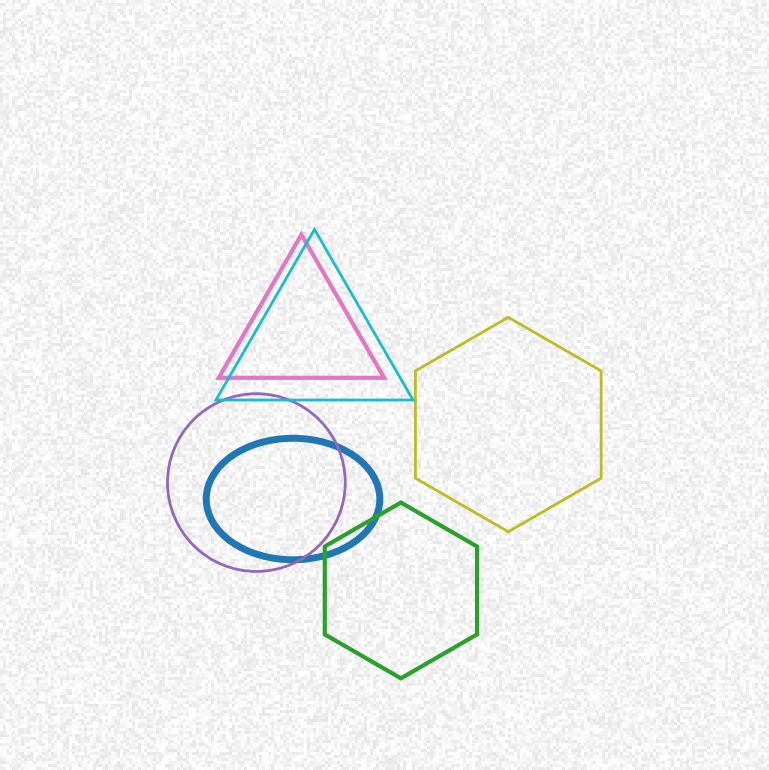[{"shape": "oval", "thickness": 2.5, "radius": 0.56, "center": [0.381, 0.352]}, {"shape": "hexagon", "thickness": 1.5, "radius": 0.57, "center": [0.521, 0.233]}, {"shape": "circle", "thickness": 1, "radius": 0.58, "center": [0.333, 0.373]}, {"shape": "triangle", "thickness": 1.5, "radius": 0.62, "center": [0.391, 0.571]}, {"shape": "hexagon", "thickness": 1, "radius": 0.7, "center": [0.66, 0.449]}, {"shape": "triangle", "thickness": 1, "radius": 0.74, "center": [0.408, 0.554]}]